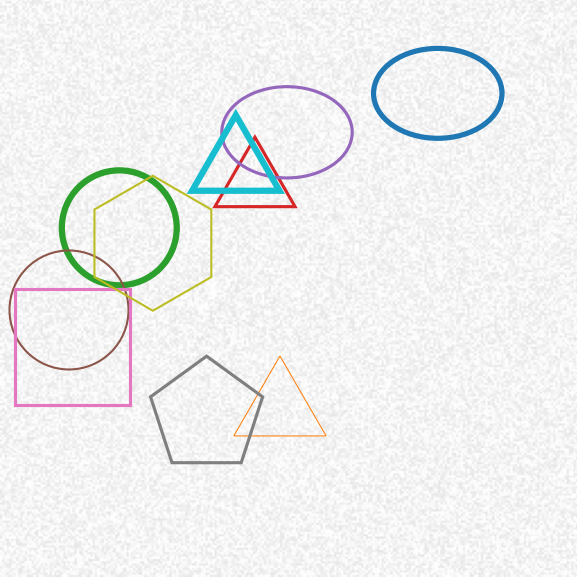[{"shape": "oval", "thickness": 2.5, "radius": 0.56, "center": [0.758, 0.837]}, {"shape": "triangle", "thickness": 0.5, "radius": 0.46, "center": [0.485, 0.29]}, {"shape": "circle", "thickness": 3, "radius": 0.5, "center": [0.207, 0.605]}, {"shape": "triangle", "thickness": 1.5, "radius": 0.4, "center": [0.442, 0.681]}, {"shape": "oval", "thickness": 1.5, "radius": 0.56, "center": [0.497, 0.77]}, {"shape": "circle", "thickness": 1, "radius": 0.52, "center": [0.119, 0.462]}, {"shape": "square", "thickness": 1.5, "radius": 0.5, "center": [0.125, 0.398]}, {"shape": "pentagon", "thickness": 1.5, "radius": 0.51, "center": [0.358, 0.28]}, {"shape": "hexagon", "thickness": 1, "radius": 0.58, "center": [0.265, 0.578]}, {"shape": "triangle", "thickness": 3, "radius": 0.44, "center": [0.408, 0.713]}]